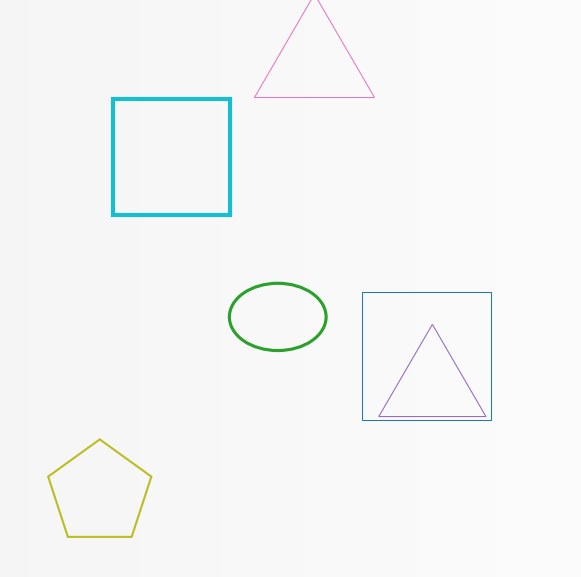[{"shape": "square", "thickness": 0.5, "radius": 0.55, "center": [0.733, 0.383]}, {"shape": "oval", "thickness": 1.5, "radius": 0.42, "center": [0.478, 0.45]}, {"shape": "triangle", "thickness": 0.5, "radius": 0.53, "center": [0.744, 0.331]}, {"shape": "triangle", "thickness": 0.5, "radius": 0.6, "center": [0.541, 0.89]}, {"shape": "pentagon", "thickness": 1, "radius": 0.47, "center": [0.172, 0.145]}, {"shape": "square", "thickness": 2, "radius": 0.5, "center": [0.295, 0.727]}]